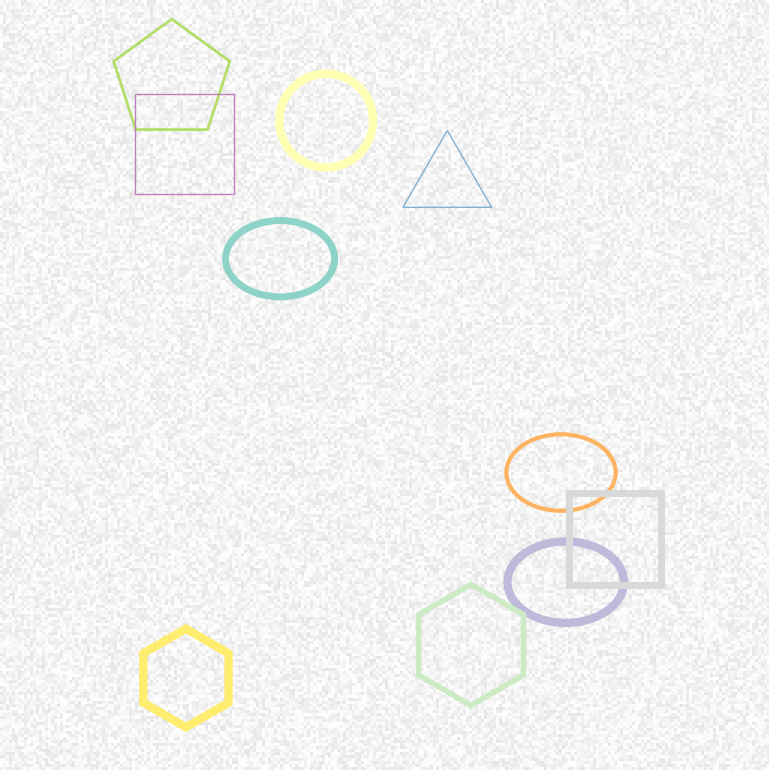[{"shape": "oval", "thickness": 2.5, "radius": 0.35, "center": [0.364, 0.664]}, {"shape": "circle", "thickness": 3, "radius": 0.3, "center": [0.424, 0.843]}, {"shape": "oval", "thickness": 3, "radius": 0.38, "center": [0.735, 0.244]}, {"shape": "triangle", "thickness": 0.5, "radius": 0.33, "center": [0.581, 0.764]}, {"shape": "oval", "thickness": 1.5, "radius": 0.35, "center": [0.729, 0.386]}, {"shape": "pentagon", "thickness": 1, "radius": 0.4, "center": [0.223, 0.896]}, {"shape": "square", "thickness": 2.5, "radius": 0.3, "center": [0.799, 0.3]}, {"shape": "square", "thickness": 0.5, "radius": 0.32, "center": [0.24, 0.813]}, {"shape": "hexagon", "thickness": 2, "radius": 0.39, "center": [0.612, 0.162]}, {"shape": "hexagon", "thickness": 3, "radius": 0.32, "center": [0.241, 0.119]}]